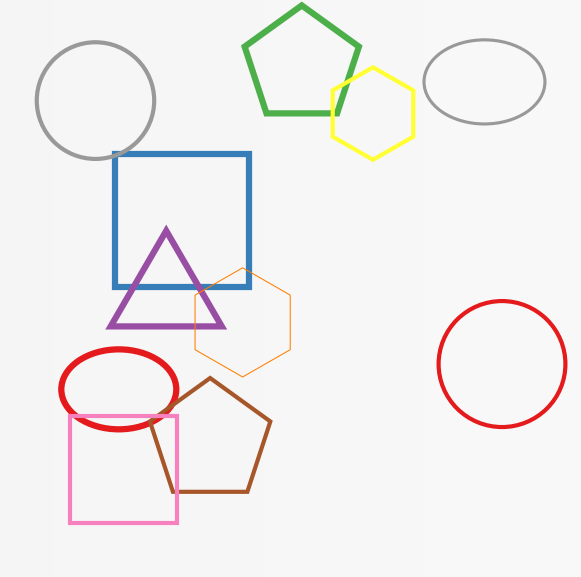[{"shape": "oval", "thickness": 3, "radius": 0.49, "center": [0.204, 0.325]}, {"shape": "circle", "thickness": 2, "radius": 0.55, "center": [0.864, 0.369]}, {"shape": "square", "thickness": 3, "radius": 0.58, "center": [0.313, 0.617]}, {"shape": "pentagon", "thickness": 3, "radius": 0.52, "center": [0.519, 0.886]}, {"shape": "triangle", "thickness": 3, "radius": 0.55, "center": [0.286, 0.489]}, {"shape": "hexagon", "thickness": 0.5, "radius": 0.47, "center": [0.417, 0.441]}, {"shape": "hexagon", "thickness": 2, "radius": 0.4, "center": [0.642, 0.803]}, {"shape": "pentagon", "thickness": 2, "radius": 0.54, "center": [0.362, 0.236]}, {"shape": "square", "thickness": 2, "radius": 0.46, "center": [0.213, 0.186]}, {"shape": "circle", "thickness": 2, "radius": 0.51, "center": [0.164, 0.825]}, {"shape": "oval", "thickness": 1.5, "radius": 0.52, "center": [0.834, 0.857]}]